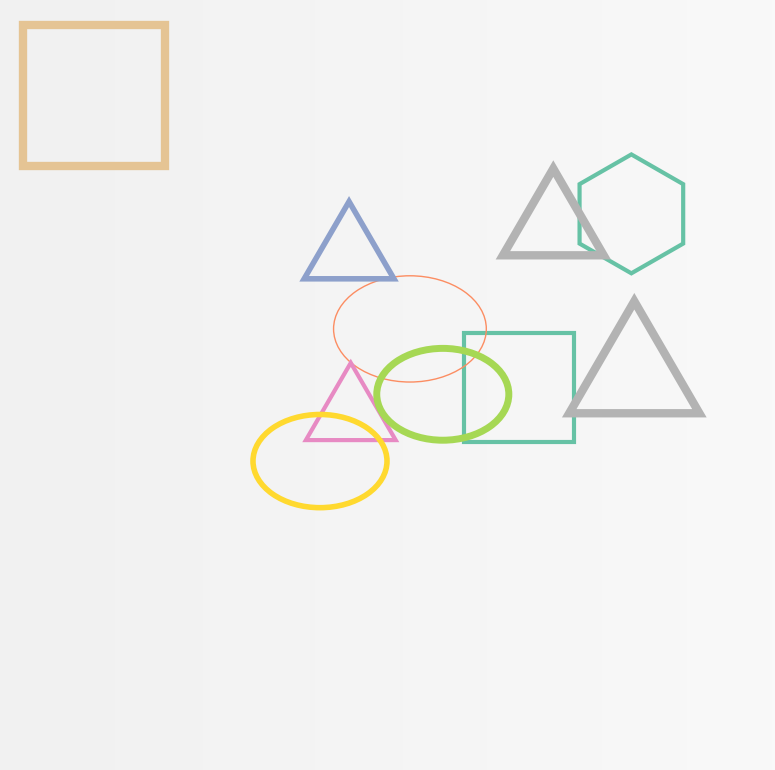[{"shape": "hexagon", "thickness": 1.5, "radius": 0.39, "center": [0.815, 0.722]}, {"shape": "square", "thickness": 1.5, "radius": 0.36, "center": [0.669, 0.497]}, {"shape": "oval", "thickness": 0.5, "radius": 0.49, "center": [0.529, 0.573]}, {"shape": "triangle", "thickness": 2, "radius": 0.33, "center": [0.45, 0.671]}, {"shape": "triangle", "thickness": 1.5, "radius": 0.33, "center": [0.453, 0.462]}, {"shape": "oval", "thickness": 2.5, "radius": 0.43, "center": [0.571, 0.488]}, {"shape": "oval", "thickness": 2, "radius": 0.43, "center": [0.413, 0.401]}, {"shape": "square", "thickness": 3, "radius": 0.46, "center": [0.121, 0.876]}, {"shape": "triangle", "thickness": 3, "radius": 0.38, "center": [0.714, 0.706]}, {"shape": "triangle", "thickness": 3, "radius": 0.48, "center": [0.818, 0.512]}]